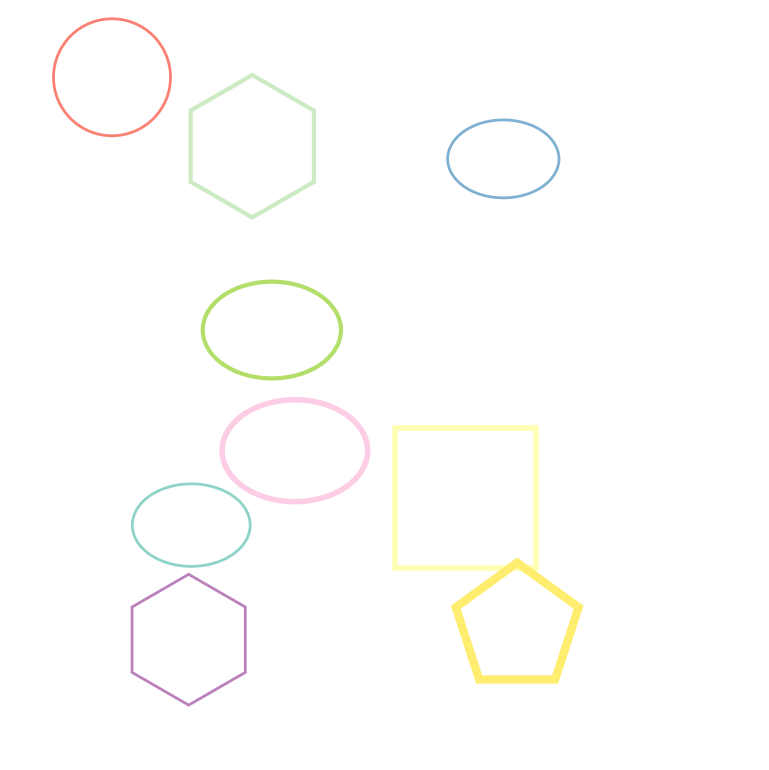[{"shape": "oval", "thickness": 1, "radius": 0.38, "center": [0.248, 0.318]}, {"shape": "square", "thickness": 2, "radius": 0.46, "center": [0.605, 0.353]}, {"shape": "circle", "thickness": 1, "radius": 0.38, "center": [0.145, 0.9]}, {"shape": "oval", "thickness": 1, "radius": 0.36, "center": [0.654, 0.794]}, {"shape": "oval", "thickness": 1.5, "radius": 0.45, "center": [0.353, 0.571]}, {"shape": "oval", "thickness": 2, "radius": 0.47, "center": [0.383, 0.415]}, {"shape": "hexagon", "thickness": 1, "radius": 0.42, "center": [0.245, 0.169]}, {"shape": "hexagon", "thickness": 1.5, "radius": 0.46, "center": [0.328, 0.81]}, {"shape": "pentagon", "thickness": 3, "radius": 0.42, "center": [0.672, 0.185]}]